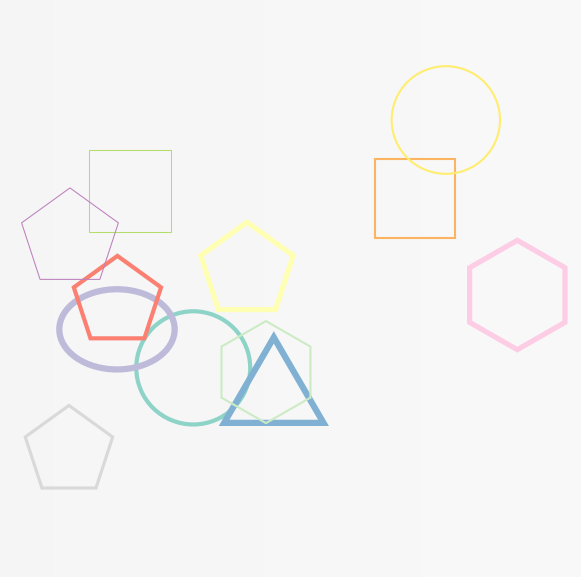[{"shape": "circle", "thickness": 2, "radius": 0.49, "center": [0.332, 0.362]}, {"shape": "pentagon", "thickness": 2.5, "radius": 0.42, "center": [0.425, 0.531]}, {"shape": "oval", "thickness": 3, "radius": 0.5, "center": [0.201, 0.429]}, {"shape": "pentagon", "thickness": 2, "radius": 0.39, "center": [0.202, 0.477]}, {"shape": "triangle", "thickness": 3, "radius": 0.49, "center": [0.471, 0.316]}, {"shape": "square", "thickness": 1, "radius": 0.35, "center": [0.714, 0.656]}, {"shape": "square", "thickness": 0.5, "radius": 0.36, "center": [0.224, 0.668]}, {"shape": "hexagon", "thickness": 2.5, "radius": 0.47, "center": [0.89, 0.488]}, {"shape": "pentagon", "thickness": 1.5, "radius": 0.4, "center": [0.119, 0.218]}, {"shape": "pentagon", "thickness": 0.5, "radius": 0.44, "center": [0.12, 0.586]}, {"shape": "hexagon", "thickness": 1, "radius": 0.44, "center": [0.458, 0.355]}, {"shape": "circle", "thickness": 1, "radius": 0.47, "center": [0.767, 0.791]}]